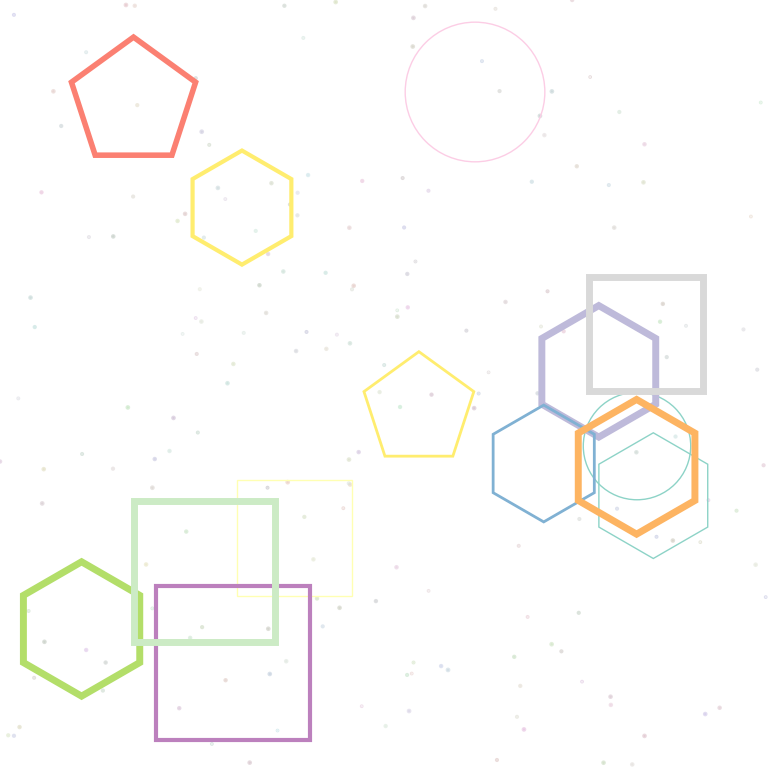[{"shape": "circle", "thickness": 0.5, "radius": 0.35, "center": [0.827, 0.421]}, {"shape": "hexagon", "thickness": 0.5, "radius": 0.41, "center": [0.848, 0.356]}, {"shape": "square", "thickness": 0.5, "radius": 0.38, "center": [0.382, 0.302]}, {"shape": "hexagon", "thickness": 2.5, "radius": 0.43, "center": [0.778, 0.518]}, {"shape": "pentagon", "thickness": 2, "radius": 0.42, "center": [0.173, 0.867]}, {"shape": "hexagon", "thickness": 1, "radius": 0.38, "center": [0.706, 0.398]}, {"shape": "hexagon", "thickness": 2.5, "radius": 0.44, "center": [0.827, 0.394]}, {"shape": "hexagon", "thickness": 2.5, "radius": 0.44, "center": [0.106, 0.183]}, {"shape": "circle", "thickness": 0.5, "radius": 0.45, "center": [0.617, 0.881]}, {"shape": "square", "thickness": 2.5, "radius": 0.37, "center": [0.838, 0.566]}, {"shape": "square", "thickness": 1.5, "radius": 0.5, "center": [0.303, 0.139]}, {"shape": "square", "thickness": 2.5, "radius": 0.46, "center": [0.266, 0.258]}, {"shape": "hexagon", "thickness": 1.5, "radius": 0.37, "center": [0.314, 0.73]}, {"shape": "pentagon", "thickness": 1, "radius": 0.38, "center": [0.544, 0.468]}]